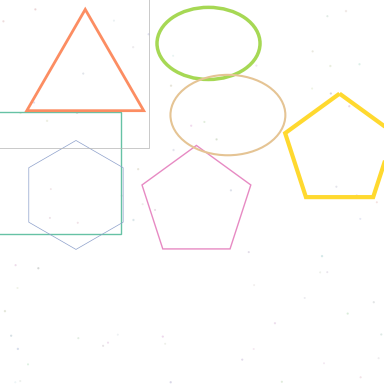[{"shape": "square", "thickness": 1, "radius": 0.79, "center": [0.155, 0.551]}, {"shape": "triangle", "thickness": 2, "radius": 0.88, "center": [0.221, 0.8]}, {"shape": "hexagon", "thickness": 0.5, "radius": 0.71, "center": [0.197, 0.494]}, {"shape": "pentagon", "thickness": 1, "radius": 0.74, "center": [0.51, 0.474]}, {"shape": "oval", "thickness": 2.5, "radius": 0.67, "center": [0.542, 0.887]}, {"shape": "pentagon", "thickness": 3, "radius": 0.74, "center": [0.882, 0.608]}, {"shape": "oval", "thickness": 1.5, "radius": 0.75, "center": [0.592, 0.701]}, {"shape": "square", "thickness": 0.5, "radius": 0.99, "center": [0.19, 0.813]}]